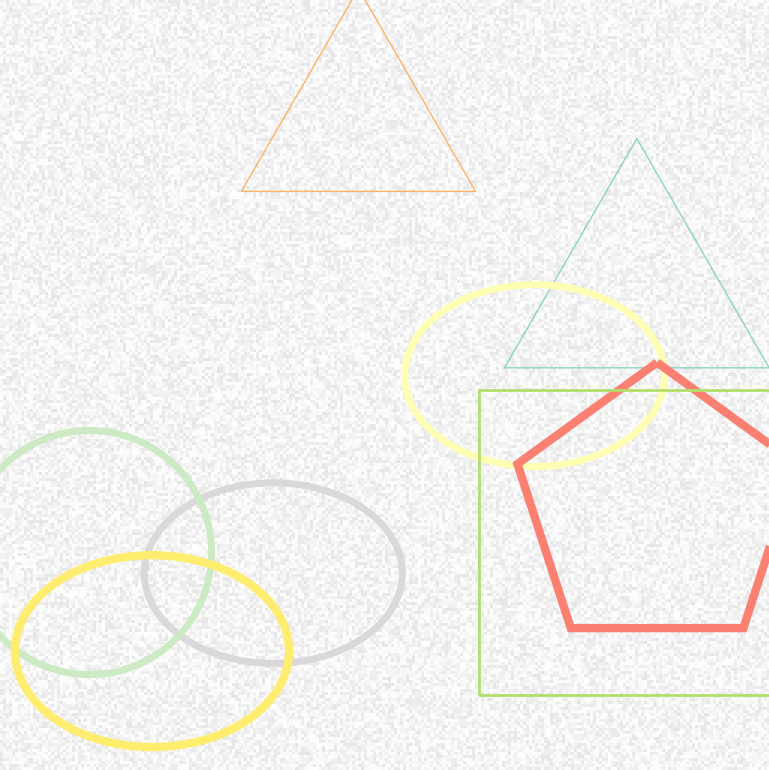[{"shape": "triangle", "thickness": 0.5, "radius": 0.99, "center": [0.827, 0.622]}, {"shape": "oval", "thickness": 2.5, "radius": 0.84, "center": [0.694, 0.512]}, {"shape": "pentagon", "thickness": 3, "radius": 0.95, "center": [0.853, 0.339]}, {"shape": "triangle", "thickness": 0.5, "radius": 0.88, "center": [0.466, 0.839]}, {"shape": "square", "thickness": 1, "radius": 0.99, "center": [0.82, 0.296]}, {"shape": "oval", "thickness": 2.5, "radius": 0.84, "center": [0.355, 0.256]}, {"shape": "circle", "thickness": 2.5, "radius": 0.79, "center": [0.116, 0.282]}, {"shape": "oval", "thickness": 3, "radius": 0.89, "center": [0.197, 0.154]}]